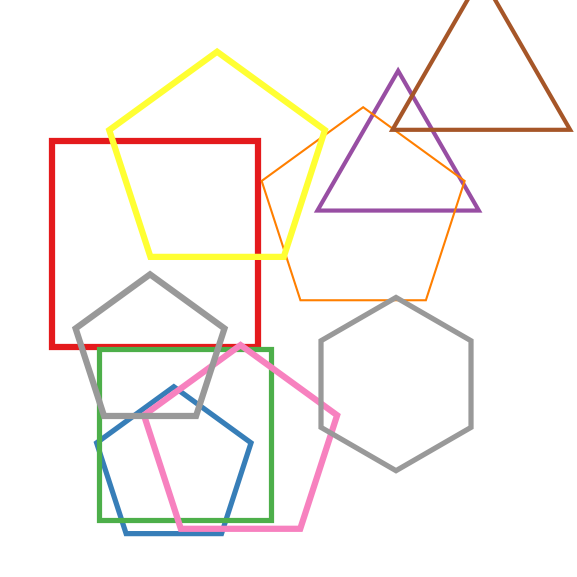[{"shape": "square", "thickness": 3, "radius": 0.89, "center": [0.269, 0.577]}, {"shape": "pentagon", "thickness": 2.5, "radius": 0.7, "center": [0.301, 0.189]}, {"shape": "square", "thickness": 2.5, "radius": 0.74, "center": [0.32, 0.247]}, {"shape": "triangle", "thickness": 2, "radius": 0.81, "center": [0.689, 0.715]}, {"shape": "pentagon", "thickness": 1, "radius": 0.92, "center": [0.629, 0.629]}, {"shape": "pentagon", "thickness": 3, "radius": 0.98, "center": [0.376, 0.713]}, {"shape": "triangle", "thickness": 2, "radius": 0.89, "center": [0.833, 0.863]}, {"shape": "pentagon", "thickness": 3, "radius": 0.88, "center": [0.417, 0.226]}, {"shape": "pentagon", "thickness": 3, "radius": 0.68, "center": [0.26, 0.388]}, {"shape": "hexagon", "thickness": 2.5, "radius": 0.75, "center": [0.686, 0.334]}]